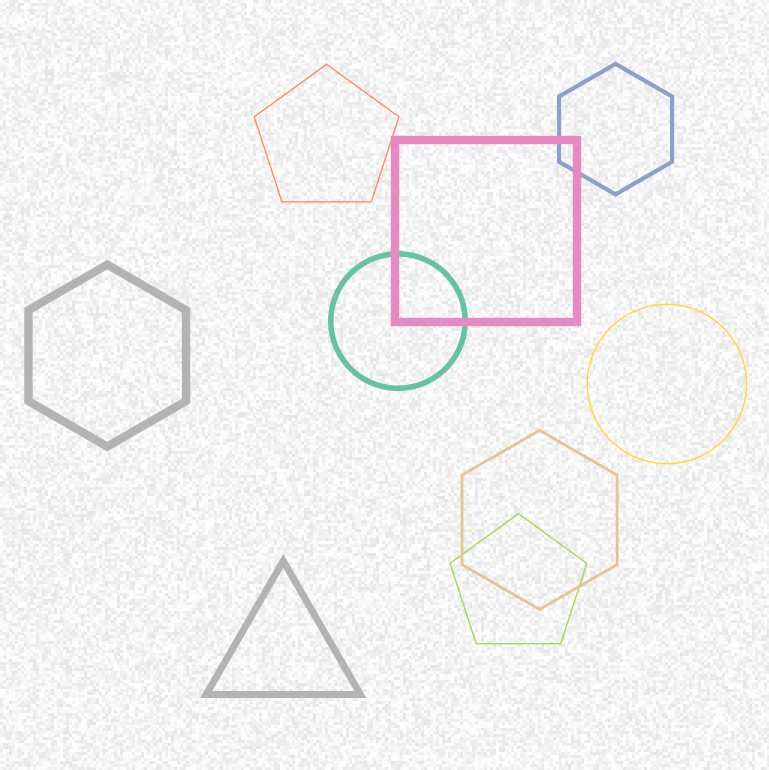[{"shape": "circle", "thickness": 2, "radius": 0.44, "center": [0.517, 0.583]}, {"shape": "pentagon", "thickness": 0.5, "radius": 0.49, "center": [0.424, 0.818]}, {"shape": "hexagon", "thickness": 1.5, "radius": 0.42, "center": [0.799, 0.832]}, {"shape": "square", "thickness": 3, "radius": 0.59, "center": [0.631, 0.7]}, {"shape": "pentagon", "thickness": 0.5, "radius": 0.47, "center": [0.673, 0.24]}, {"shape": "circle", "thickness": 0.5, "radius": 0.52, "center": [0.866, 0.501]}, {"shape": "hexagon", "thickness": 1, "radius": 0.58, "center": [0.701, 0.325]}, {"shape": "triangle", "thickness": 2.5, "radius": 0.58, "center": [0.368, 0.156]}, {"shape": "hexagon", "thickness": 3, "radius": 0.59, "center": [0.139, 0.538]}]